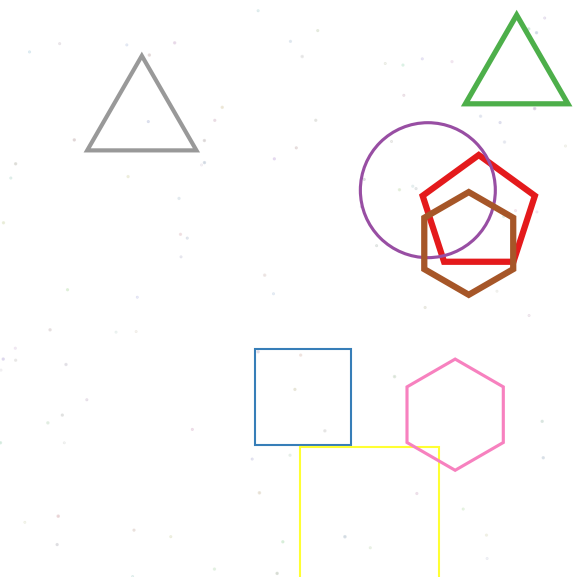[{"shape": "pentagon", "thickness": 3, "radius": 0.51, "center": [0.829, 0.629]}, {"shape": "square", "thickness": 1, "radius": 0.42, "center": [0.525, 0.311]}, {"shape": "triangle", "thickness": 2.5, "radius": 0.51, "center": [0.895, 0.871]}, {"shape": "circle", "thickness": 1.5, "radius": 0.58, "center": [0.741, 0.67]}, {"shape": "square", "thickness": 1, "radius": 0.6, "center": [0.64, 0.106]}, {"shape": "hexagon", "thickness": 3, "radius": 0.44, "center": [0.812, 0.578]}, {"shape": "hexagon", "thickness": 1.5, "radius": 0.48, "center": [0.788, 0.281]}, {"shape": "triangle", "thickness": 2, "radius": 0.55, "center": [0.246, 0.793]}]